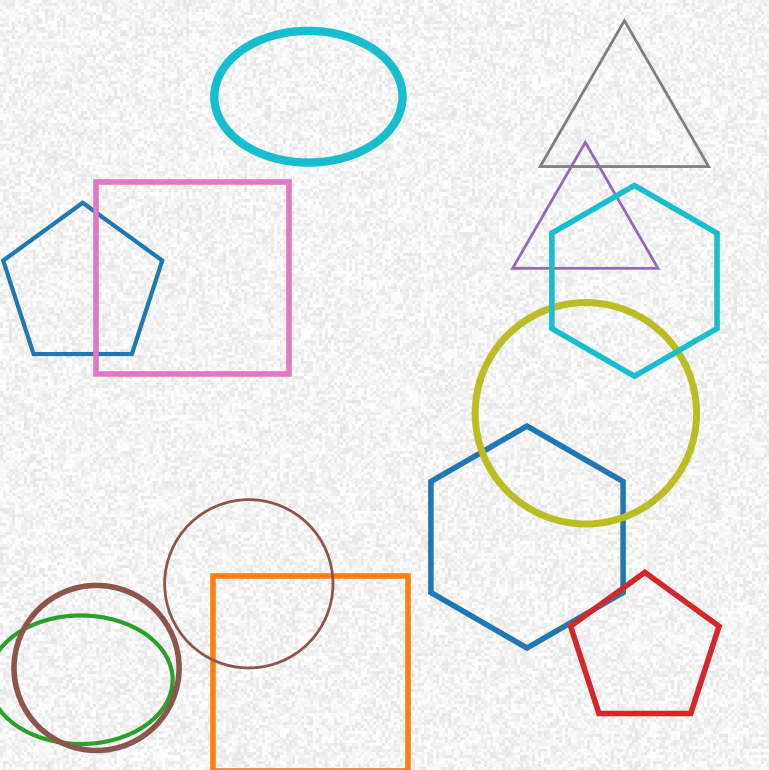[{"shape": "pentagon", "thickness": 1.5, "radius": 0.54, "center": [0.107, 0.628]}, {"shape": "hexagon", "thickness": 2, "radius": 0.72, "center": [0.684, 0.303]}, {"shape": "square", "thickness": 2, "radius": 0.63, "center": [0.403, 0.126]}, {"shape": "oval", "thickness": 1.5, "radius": 0.6, "center": [0.105, 0.117]}, {"shape": "pentagon", "thickness": 2, "radius": 0.51, "center": [0.837, 0.155]}, {"shape": "triangle", "thickness": 1, "radius": 0.55, "center": [0.76, 0.706]}, {"shape": "circle", "thickness": 2, "radius": 0.54, "center": [0.125, 0.133]}, {"shape": "circle", "thickness": 1, "radius": 0.55, "center": [0.323, 0.242]}, {"shape": "square", "thickness": 2, "radius": 0.63, "center": [0.25, 0.639]}, {"shape": "triangle", "thickness": 1, "radius": 0.63, "center": [0.811, 0.847]}, {"shape": "circle", "thickness": 2.5, "radius": 0.72, "center": [0.761, 0.463]}, {"shape": "oval", "thickness": 3, "radius": 0.61, "center": [0.401, 0.874]}, {"shape": "hexagon", "thickness": 2, "radius": 0.62, "center": [0.824, 0.635]}]